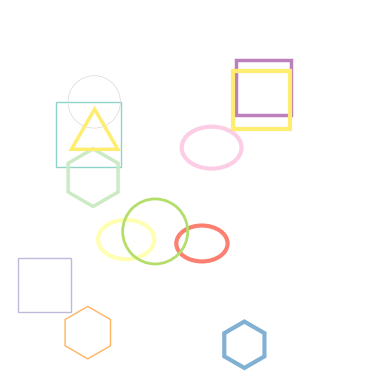[{"shape": "square", "thickness": 1, "radius": 0.42, "center": [0.23, 0.651]}, {"shape": "oval", "thickness": 3, "radius": 0.36, "center": [0.328, 0.378]}, {"shape": "square", "thickness": 1, "radius": 0.35, "center": [0.116, 0.259]}, {"shape": "oval", "thickness": 3, "radius": 0.33, "center": [0.525, 0.368]}, {"shape": "hexagon", "thickness": 3, "radius": 0.3, "center": [0.635, 0.105]}, {"shape": "hexagon", "thickness": 1, "radius": 0.34, "center": [0.228, 0.136]}, {"shape": "circle", "thickness": 2, "radius": 0.42, "center": [0.403, 0.399]}, {"shape": "oval", "thickness": 3, "radius": 0.39, "center": [0.55, 0.617]}, {"shape": "circle", "thickness": 0.5, "radius": 0.34, "center": [0.245, 0.735]}, {"shape": "square", "thickness": 2.5, "radius": 0.36, "center": [0.685, 0.772]}, {"shape": "hexagon", "thickness": 2.5, "radius": 0.37, "center": [0.242, 0.539]}, {"shape": "square", "thickness": 3, "radius": 0.37, "center": [0.68, 0.74]}, {"shape": "triangle", "thickness": 2.5, "radius": 0.35, "center": [0.246, 0.647]}]